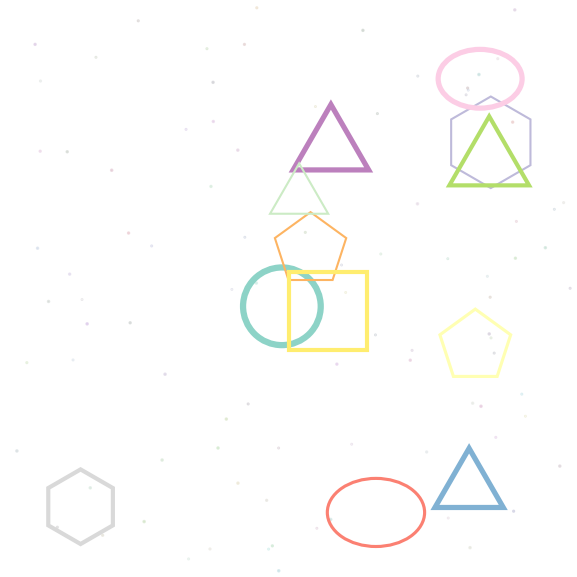[{"shape": "circle", "thickness": 3, "radius": 0.34, "center": [0.488, 0.469]}, {"shape": "pentagon", "thickness": 1.5, "radius": 0.32, "center": [0.823, 0.399]}, {"shape": "hexagon", "thickness": 1, "radius": 0.4, "center": [0.85, 0.753]}, {"shape": "oval", "thickness": 1.5, "radius": 0.42, "center": [0.651, 0.112]}, {"shape": "triangle", "thickness": 2.5, "radius": 0.34, "center": [0.812, 0.155]}, {"shape": "pentagon", "thickness": 1, "radius": 0.32, "center": [0.538, 0.567]}, {"shape": "triangle", "thickness": 2, "radius": 0.4, "center": [0.847, 0.718]}, {"shape": "oval", "thickness": 2.5, "radius": 0.36, "center": [0.831, 0.863]}, {"shape": "hexagon", "thickness": 2, "radius": 0.32, "center": [0.14, 0.122]}, {"shape": "triangle", "thickness": 2.5, "radius": 0.38, "center": [0.573, 0.743]}, {"shape": "triangle", "thickness": 1, "radius": 0.29, "center": [0.518, 0.658]}, {"shape": "square", "thickness": 2, "radius": 0.34, "center": [0.569, 0.461]}]